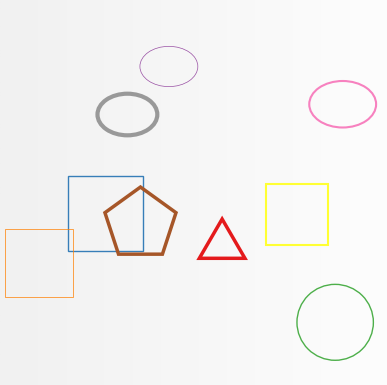[{"shape": "triangle", "thickness": 2.5, "radius": 0.34, "center": [0.573, 0.363]}, {"shape": "square", "thickness": 1, "radius": 0.48, "center": [0.272, 0.446]}, {"shape": "circle", "thickness": 1, "radius": 0.49, "center": [0.865, 0.163]}, {"shape": "oval", "thickness": 0.5, "radius": 0.37, "center": [0.436, 0.827]}, {"shape": "square", "thickness": 0.5, "radius": 0.44, "center": [0.1, 0.317]}, {"shape": "square", "thickness": 1.5, "radius": 0.4, "center": [0.767, 0.443]}, {"shape": "pentagon", "thickness": 2.5, "radius": 0.48, "center": [0.362, 0.418]}, {"shape": "oval", "thickness": 1.5, "radius": 0.43, "center": [0.884, 0.729]}, {"shape": "oval", "thickness": 3, "radius": 0.39, "center": [0.329, 0.703]}]